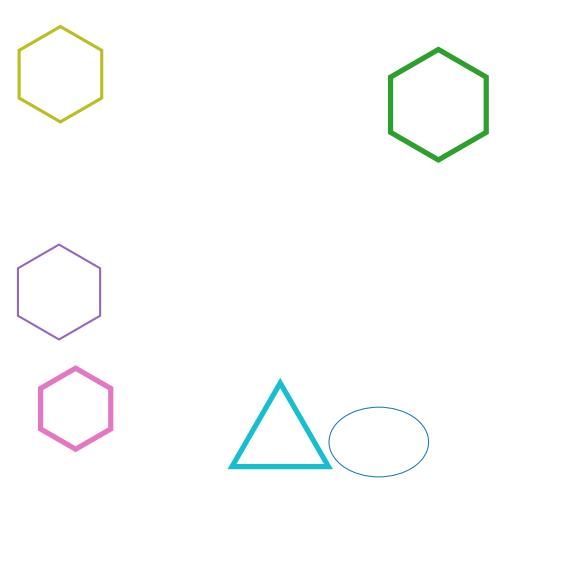[{"shape": "oval", "thickness": 0.5, "radius": 0.43, "center": [0.656, 0.234]}, {"shape": "hexagon", "thickness": 2.5, "radius": 0.48, "center": [0.759, 0.818]}, {"shape": "hexagon", "thickness": 1, "radius": 0.41, "center": [0.102, 0.493]}, {"shape": "hexagon", "thickness": 2.5, "radius": 0.35, "center": [0.131, 0.291]}, {"shape": "hexagon", "thickness": 1.5, "radius": 0.41, "center": [0.105, 0.871]}, {"shape": "triangle", "thickness": 2.5, "radius": 0.48, "center": [0.485, 0.239]}]